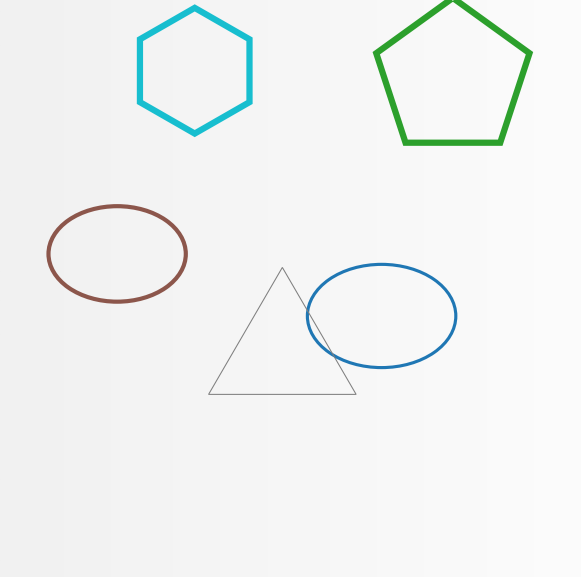[{"shape": "oval", "thickness": 1.5, "radius": 0.64, "center": [0.657, 0.452]}, {"shape": "pentagon", "thickness": 3, "radius": 0.69, "center": [0.779, 0.864]}, {"shape": "oval", "thickness": 2, "radius": 0.59, "center": [0.202, 0.559]}, {"shape": "triangle", "thickness": 0.5, "radius": 0.73, "center": [0.486, 0.39]}, {"shape": "hexagon", "thickness": 3, "radius": 0.54, "center": [0.335, 0.877]}]